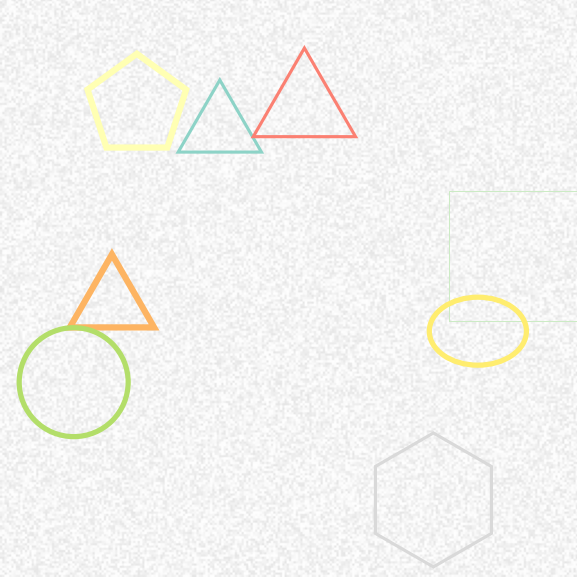[{"shape": "triangle", "thickness": 1.5, "radius": 0.42, "center": [0.381, 0.777]}, {"shape": "pentagon", "thickness": 3, "radius": 0.45, "center": [0.237, 0.816]}, {"shape": "triangle", "thickness": 1.5, "radius": 0.51, "center": [0.527, 0.814]}, {"shape": "triangle", "thickness": 3, "radius": 0.42, "center": [0.194, 0.474]}, {"shape": "circle", "thickness": 2.5, "radius": 0.47, "center": [0.128, 0.337]}, {"shape": "hexagon", "thickness": 1.5, "radius": 0.58, "center": [0.751, 0.133]}, {"shape": "square", "thickness": 0.5, "radius": 0.56, "center": [0.889, 0.556]}, {"shape": "oval", "thickness": 2.5, "radius": 0.42, "center": [0.827, 0.426]}]